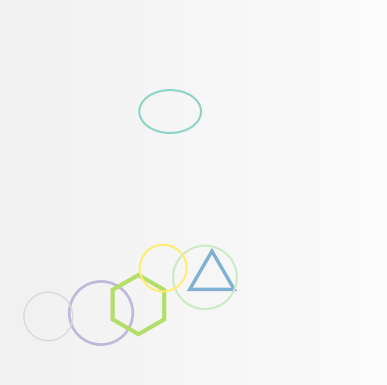[{"shape": "oval", "thickness": 1.5, "radius": 0.4, "center": [0.439, 0.71]}, {"shape": "circle", "thickness": 2, "radius": 0.41, "center": [0.261, 0.187]}, {"shape": "triangle", "thickness": 2.5, "radius": 0.33, "center": [0.547, 0.281]}, {"shape": "hexagon", "thickness": 3, "radius": 0.38, "center": [0.357, 0.209]}, {"shape": "circle", "thickness": 1, "radius": 0.32, "center": [0.125, 0.178]}, {"shape": "circle", "thickness": 1.5, "radius": 0.41, "center": [0.529, 0.28]}, {"shape": "circle", "thickness": 1.5, "radius": 0.3, "center": [0.421, 0.304]}]